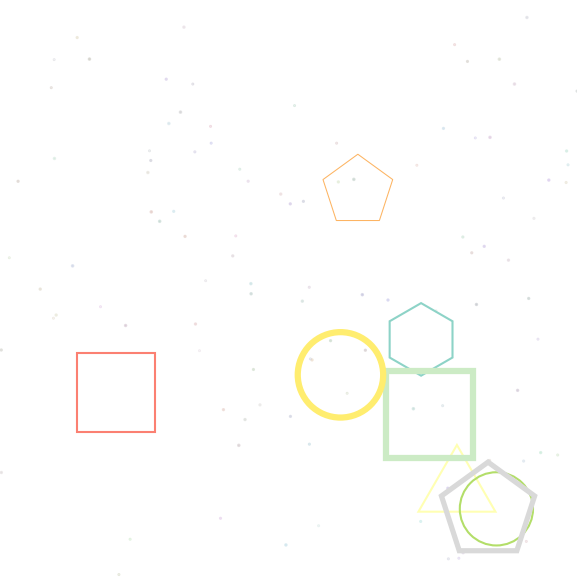[{"shape": "hexagon", "thickness": 1, "radius": 0.31, "center": [0.729, 0.411]}, {"shape": "triangle", "thickness": 1, "radius": 0.39, "center": [0.791, 0.152]}, {"shape": "square", "thickness": 1, "radius": 0.34, "center": [0.201, 0.319]}, {"shape": "pentagon", "thickness": 0.5, "radius": 0.32, "center": [0.62, 0.669]}, {"shape": "circle", "thickness": 1, "radius": 0.32, "center": [0.86, 0.118]}, {"shape": "pentagon", "thickness": 2.5, "radius": 0.42, "center": [0.845, 0.114]}, {"shape": "square", "thickness": 3, "radius": 0.38, "center": [0.744, 0.281]}, {"shape": "circle", "thickness": 3, "radius": 0.37, "center": [0.59, 0.35]}]